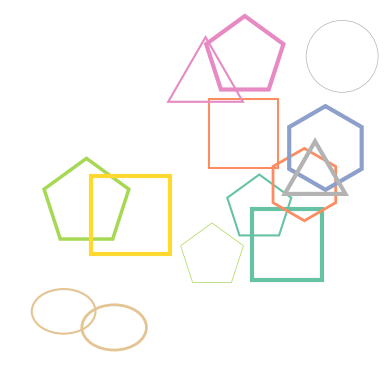[{"shape": "pentagon", "thickness": 1.5, "radius": 0.44, "center": [0.673, 0.459]}, {"shape": "square", "thickness": 3, "radius": 0.46, "center": [0.745, 0.365]}, {"shape": "hexagon", "thickness": 2, "radius": 0.47, "center": [0.791, 0.521]}, {"shape": "square", "thickness": 1.5, "radius": 0.45, "center": [0.632, 0.654]}, {"shape": "hexagon", "thickness": 3, "radius": 0.54, "center": [0.845, 0.616]}, {"shape": "triangle", "thickness": 1.5, "radius": 0.56, "center": [0.534, 0.792]}, {"shape": "pentagon", "thickness": 3, "radius": 0.53, "center": [0.636, 0.853]}, {"shape": "pentagon", "thickness": 0.5, "radius": 0.43, "center": [0.551, 0.335]}, {"shape": "pentagon", "thickness": 2.5, "radius": 0.58, "center": [0.225, 0.473]}, {"shape": "square", "thickness": 3, "radius": 0.51, "center": [0.339, 0.441]}, {"shape": "oval", "thickness": 2, "radius": 0.42, "center": [0.296, 0.15]}, {"shape": "oval", "thickness": 1.5, "radius": 0.41, "center": [0.165, 0.191]}, {"shape": "circle", "thickness": 0.5, "radius": 0.47, "center": [0.889, 0.854]}, {"shape": "triangle", "thickness": 3, "radius": 0.45, "center": [0.818, 0.542]}]